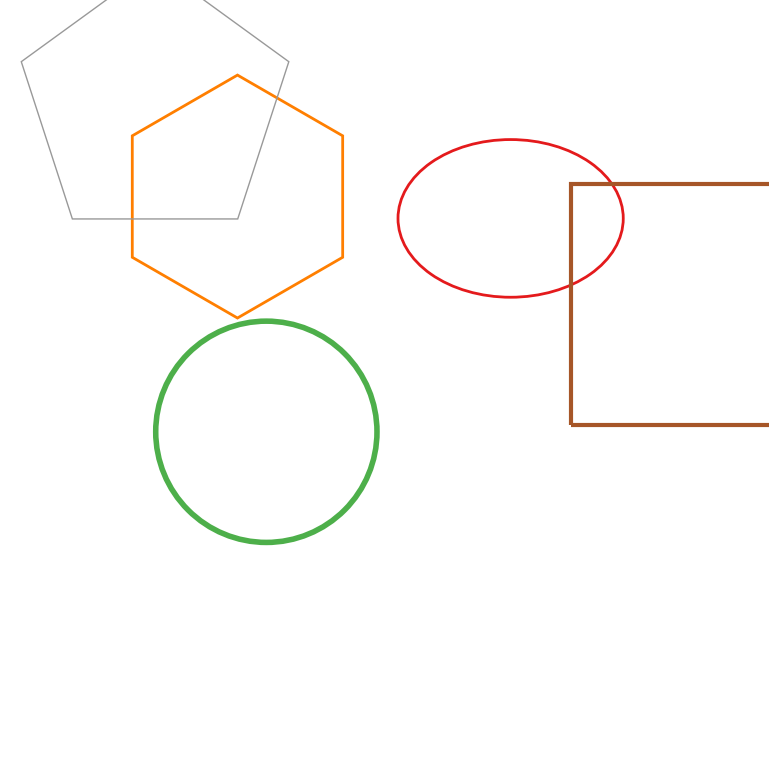[{"shape": "oval", "thickness": 1, "radius": 0.73, "center": [0.663, 0.716]}, {"shape": "circle", "thickness": 2, "radius": 0.72, "center": [0.346, 0.439]}, {"shape": "hexagon", "thickness": 1, "radius": 0.79, "center": [0.308, 0.745]}, {"shape": "square", "thickness": 1.5, "radius": 0.78, "center": [0.899, 0.605]}, {"shape": "pentagon", "thickness": 0.5, "radius": 0.91, "center": [0.201, 0.863]}]